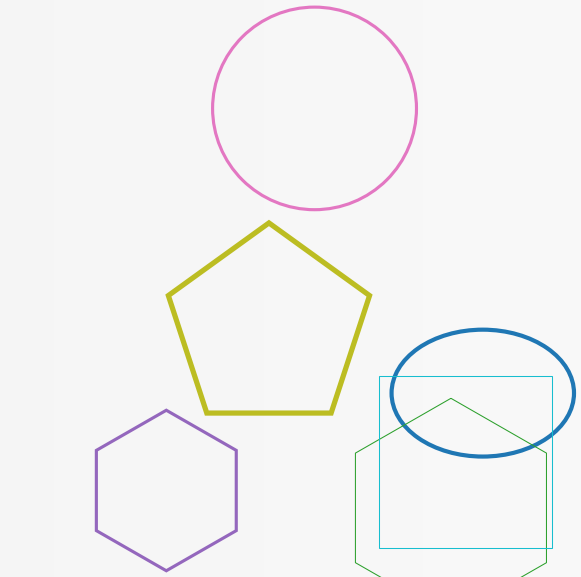[{"shape": "oval", "thickness": 2, "radius": 0.78, "center": [0.831, 0.318]}, {"shape": "hexagon", "thickness": 0.5, "radius": 0.95, "center": [0.776, 0.12]}, {"shape": "hexagon", "thickness": 1.5, "radius": 0.69, "center": [0.286, 0.15]}, {"shape": "circle", "thickness": 1.5, "radius": 0.88, "center": [0.541, 0.811]}, {"shape": "pentagon", "thickness": 2.5, "radius": 0.91, "center": [0.463, 0.431]}, {"shape": "square", "thickness": 0.5, "radius": 0.74, "center": [0.8, 0.199]}]